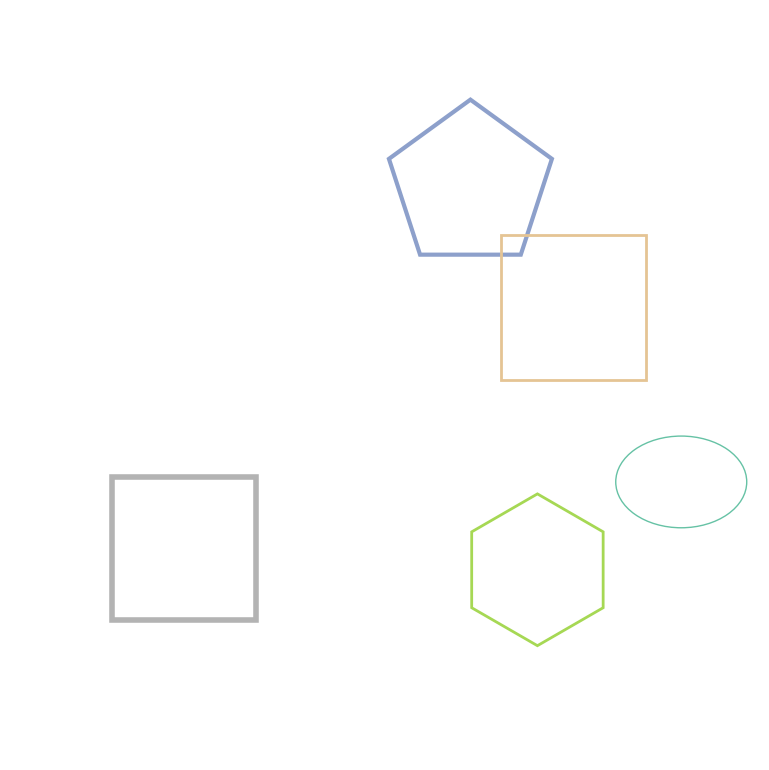[{"shape": "oval", "thickness": 0.5, "radius": 0.43, "center": [0.885, 0.374]}, {"shape": "pentagon", "thickness": 1.5, "radius": 0.56, "center": [0.611, 0.759]}, {"shape": "hexagon", "thickness": 1, "radius": 0.49, "center": [0.698, 0.26]}, {"shape": "square", "thickness": 1, "radius": 0.47, "center": [0.745, 0.6]}, {"shape": "square", "thickness": 2, "radius": 0.47, "center": [0.239, 0.288]}]